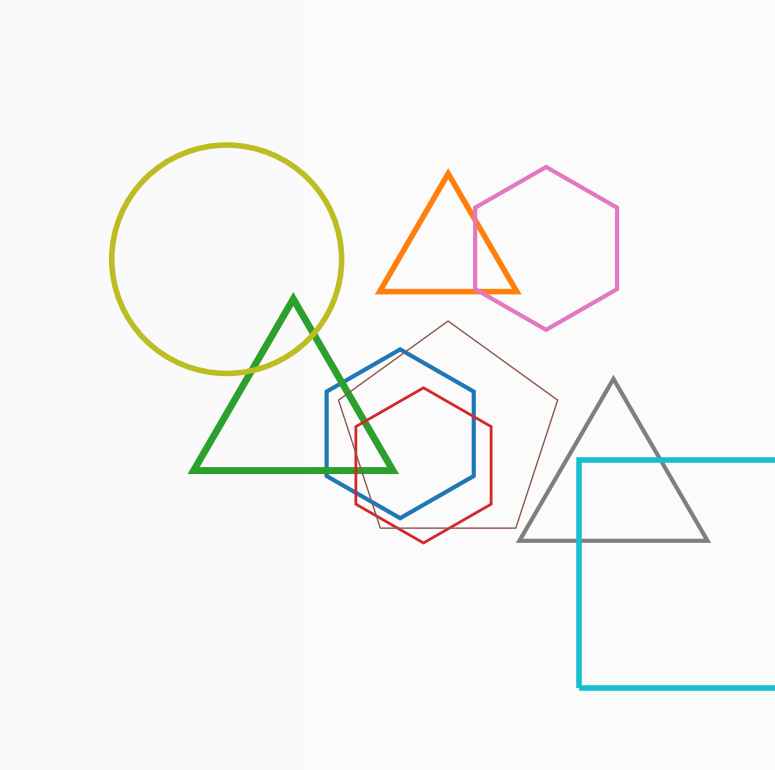[{"shape": "hexagon", "thickness": 1.5, "radius": 0.55, "center": [0.516, 0.437]}, {"shape": "triangle", "thickness": 2, "radius": 0.51, "center": [0.578, 0.672]}, {"shape": "triangle", "thickness": 2.5, "radius": 0.74, "center": [0.378, 0.463]}, {"shape": "hexagon", "thickness": 1, "radius": 0.5, "center": [0.546, 0.396]}, {"shape": "pentagon", "thickness": 0.5, "radius": 0.74, "center": [0.578, 0.434]}, {"shape": "hexagon", "thickness": 1.5, "radius": 0.53, "center": [0.705, 0.677]}, {"shape": "triangle", "thickness": 1.5, "radius": 0.7, "center": [0.792, 0.368]}, {"shape": "circle", "thickness": 2, "radius": 0.74, "center": [0.292, 0.663]}, {"shape": "square", "thickness": 2, "radius": 0.74, "center": [0.895, 0.254]}]